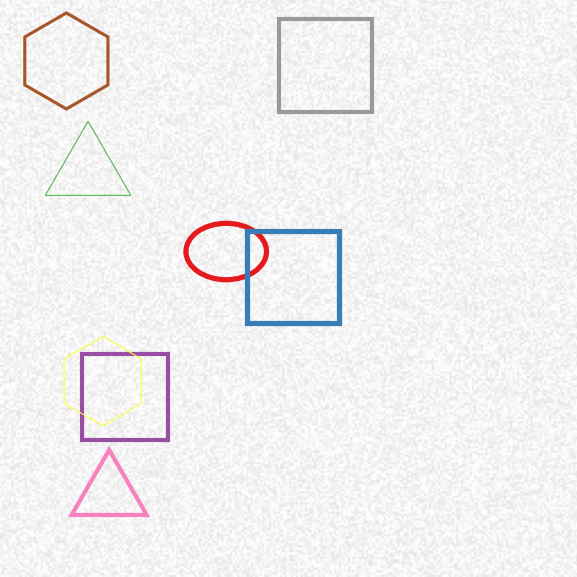[{"shape": "oval", "thickness": 2.5, "radius": 0.35, "center": [0.392, 0.564]}, {"shape": "square", "thickness": 2.5, "radius": 0.4, "center": [0.508, 0.519]}, {"shape": "triangle", "thickness": 0.5, "radius": 0.43, "center": [0.153, 0.704]}, {"shape": "square", "thickness": 2, "radius": 0.37, "center": [0.216, 0.311]}, {"shape": "hexagon", "thickness": 0.5, "radius": 0.39, "center": [0.178, 0.339]}, {"shape": "hexagon", "thickness": 1.5, "radius": 0.42, "center": [0.115, 0.894]}, {"shape": "triangle", "thickness": 2, "radius": 0.38, "center": [0.189, 0.145]}, {"shape": "square", "thickness": 2, "radius": 0.4, "center": [0.564, 0.886]}]